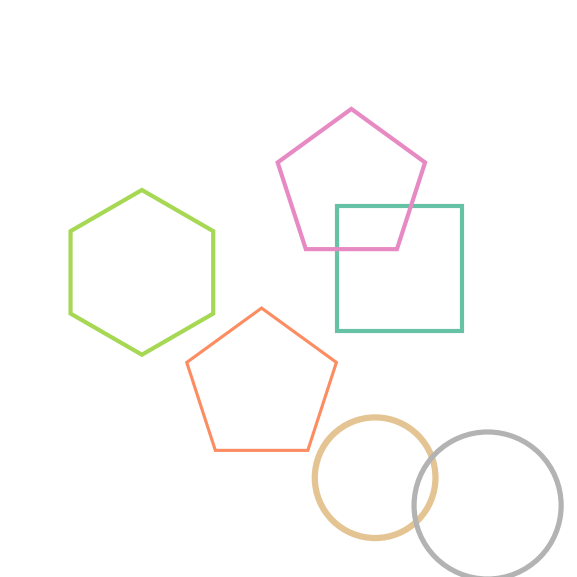[{"shape": "square", "thickness": 2, "radius": 0.54, "center": [0.692, 0.535]}, {"shape": "pentagon", "thickness": 1.5, "radius": 0.68, "center": [0.453, 0.329]}, {"shape": "pentagon", "thickness": 2, "radius": 0.67, "center": [0.608, 0.676]}, {"shape": "hexagon", "thickness": 2, "radius": 0.71, "center": [0.246, 0.528]}, {"shape": "circle", "thickness": 3, "radius": 0.52, "center": [0.65, 0.172]}, {"shape": "circle", "thickness": 2.5, "radius": 0.64, "center": [0.844, 0.124]}]